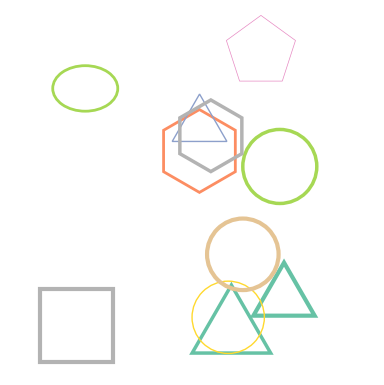[{"shape": "triangle", "thickness": 2.5, "radius": 0.59, "center": [0.601, 0.142]}, {"shape": "triangle", "thickness": 3, "radius": 0.46, "center": [0.738, 0.226]}, {"shape": "hexagon", "thickness": 2, "radius": 0.54, "center": [0.518, 0.608]}, {"shape": "triangle", "thickness": 1, "radius": 0.41, "center": [0.518, 0.674]}, {"shape": "pentagon", "thickness": 0.5, "radius": 0.47, "center": [0.678, 0.866]}, {"shape": "oval", "thickness": 2, "radius": 0.42, "center": [0.221, 0.77]}, {"shape": "circle", "thickness": 2.5, "radius": 0.48, "center": [0.727, 0.568]}, {"shape": "circle", "thickness": 1, "radius": 0.47, "center": [0.593, 0.176]}, {"shape": "circle", "thickness": 3, "radius": 0.46, "center": [0.631, 0.339]}, {"shape": "hexagon", "thickness": 2.5, "radius": 0.46, "center": [0.548, 0.647]}, {"shape": "square", "thickness": 3, "radius": 0.47, "center": [0.2, 0.154]}]